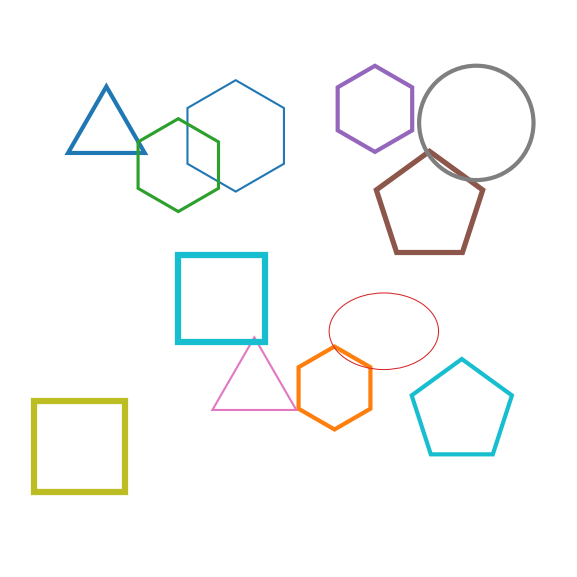[{"shape": "triangle", "thickness": 2, "radius": 0.38, "center": [0.184, 0.773]}, {"shape": "hexagon", "thickness": 1, "radius": 0.48, "center": [0.408, 0.764]}, {"shape": "hexagon", "thickness": 2, "radius": 0.36, "center": [0.579, 0.327]}, {"shape": "hexagon", "thickness": 1.5, "radius": 0.4, "center": [0.309, 0.713]}, {"shape": "oval", "thickness": 0.5, "radius": 0.47, "center": [0.665, 0.426]}, {"shape": "hexagon", "thickness": 2, "radius": 0.37, "center": [0.649, 0.811]}, {"shape": "pentagon", "thickness": 2.5, "radius": 0.48, "center": [0.744, 0.64]}, {"shape": "triangle", "thickness": 1, "radius": 0.42, "center": [0.44, 0.331]}, {"shape": "circle", "thickness": 2, "radius": 0.5, "center": [0.825, 0.786]}, {"shape": "square", "thickness": 3, "radius": 0.39, "center": [0.137, 0.226]}, {"shape": "pentagon", "thickness": 2, "radius": 0.46, "center": [0.8, 0.286]}, {"shape": "square", "thickness": 3, "radius": 0.38, "center": [0.384, 0.483]}]